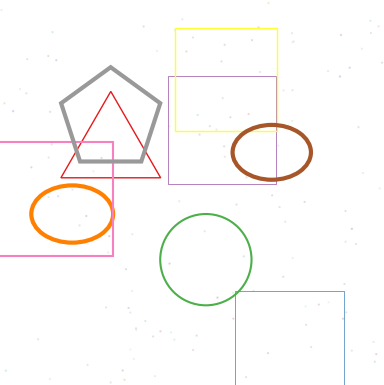[{"shape": "triangle", "thickness": 1, "radius": 0.75, "center": [0.288, 0.613]}, {"shape": "square", "thickness": 0.5, "radius": 0.71, "center": [0.752, 0.102]}, {"shape": "circle", "thickness": 1.5, "radius": 0.59, "center": [0.535, 0.326]}, {"shape": "square", "thickness": 0.5, "radius": 0.7, "center": [0.577, 0.662]}, {"shape": "oval", "thickness": 3, "radius": 0.53, "center": [0.188, 0.444]}, {"shape": "square", "thickness": 1, "radius": 0.67, "center": [0.587, 0.793]}, {"shape": "oval", "thickness": 3, "radius": 0.51, "center": [0.706, 0.604]}, {"shape": "square", "thickness": 1.5, "radius": 0.74, "center": [0.145, 0.483]}, {"shape": "pentagon", "thickness": 3, "radius": 0.68, "center": [0.287, 0.69]}]